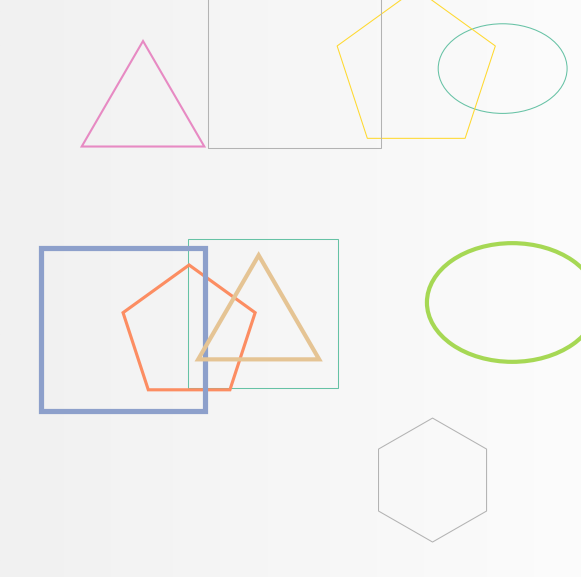[{"shape": "square", "thickness": 0.5, "radius": 0.64, "center": [0.453, 0.456]}, {"shape": "oval", "thickness": 0.5, "radius": 0.55, "center": [0.865, 0.88]}, {"shape": "pentagon", "thickness": 1.5, "radius": 0.6, "center": [0.325, 0.421]}, {"shape": "square", "thickness": 2.5, "radius": 0.7, "center": [0.212, 0.428]}, {"shape": "triangle", "thickness": 1, "radius": 0.61, "center": [0.246, 0.806]}, {"shape": "oval", "thickness": 2, "radius": 0.73, "center": [0.881, 0.475]}, {"shape": "pentagon", "thickness": 0.5, "radius": 0.72, "center": [0.716, 0.875]}, {"shape": "triangle", "thickness": 2, "radius": 0.6, "center": [0.445, 0.437]}, {"shape": "hexagon", "thickness": 0.5, "radius": 0.54, "center": [0.744, 0.168]}, {"shape": "square", "thickness": 0.5, "radius": 0.75, "center": [0.506, 0.892]}]